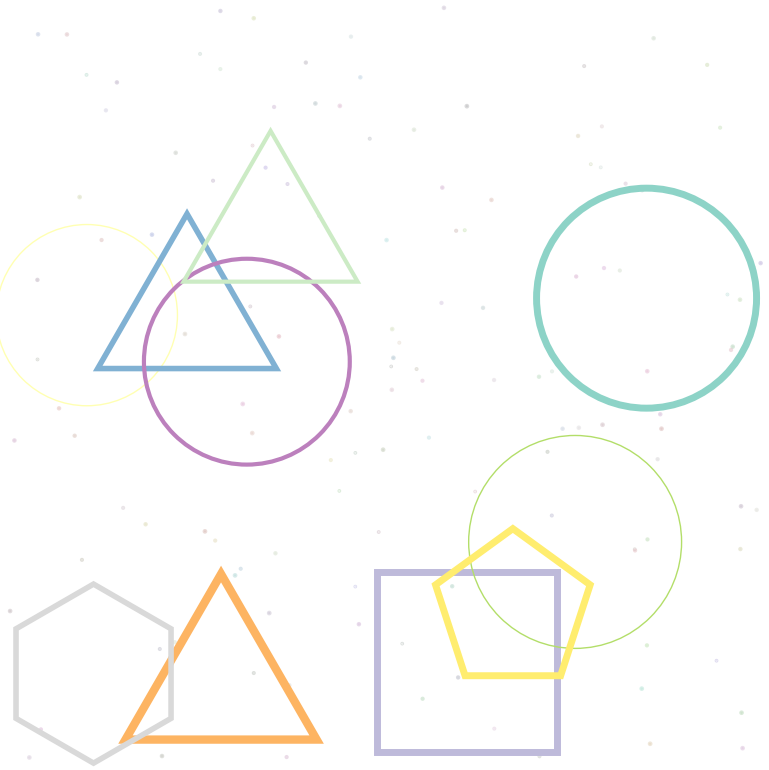[{"shape": "circle", "thickness": 2.5, "radius": 0.71, "center": [0.84, 0.613]}, {"shape": "circle", "thickness": 0.5, "radius": 0.59, "center": [0.113, 0.591]}, {"shape": "square", "thickness": 2.5, "radius": 0.59, "center": [0.606, 0.14]}, {"shape": "triangle", "thickness": 2, "radius": 0.67, "center": [0.243, 0.588]}, {"shape": "triangle", "thickness": 3, "radius": 0.72, "center": [0.287, 0.111]}, {"shape": "circle", "thickness": 0.5, "radius": 0.69, "center": [0.747, 0.296]}, {"shape": "hexagon", "thickness": 2, "radius": 0.58, "center": [0.121, 0.125]}, {"shape": "circle", "thickness": 1.5, "radius": 0.67, "center": [0.321, 0.53]}, {"shape": "triangle", "thickness": 1.5, "radius": 0.65, "center": [0.351, 0.699]}, {"shape": "pentagon", "thickness": 2.5, "radius": 0.53, "center": [0.666, 0.208]}]